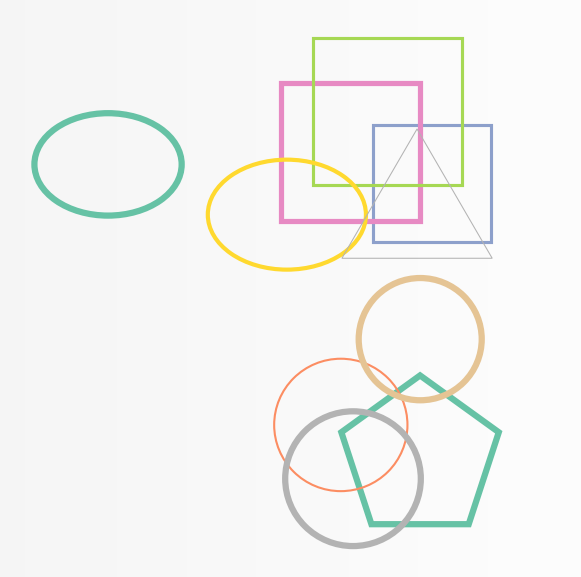[{"shape": "pentagon", "thickness": 3, "radius": 0.71, "center": [0.723, 0.207]}, {"shape": "oval", "thickness": 3, "radius": 0.63, "center": [0.186, 0.714]}, {"shape": "circle", "thickness": 1, "radius": 0.57, "center": [0.586, 0.263]}, {"shape": "square", "thickness": 1.5, "radius": 0.51, "center": [0.744, 0.682]}, {"shape": "square", "thickness": 2.5, "radius": 0.6, "center": [0.603, 0.736]}, {"shape": "square", "thickness": 1.5, "radius": 0.64, "center": [0.667, 0.806]}, {"shape": "oval", "thickness": 2, "radius": 0.68, "center": [0.494, 0.627]}, {"shape": "circle", "thickness": 3, "radius": 0.53, "center": [0.723, 0.412]}, {"shape": "triangle", "thickness": 0.5, "radius": 0.75, "center": [0.718, 0.627]}, {"shape": "circle", "thickness": 3, "radius": 0.58, "center": [0.607, 0.17]}]